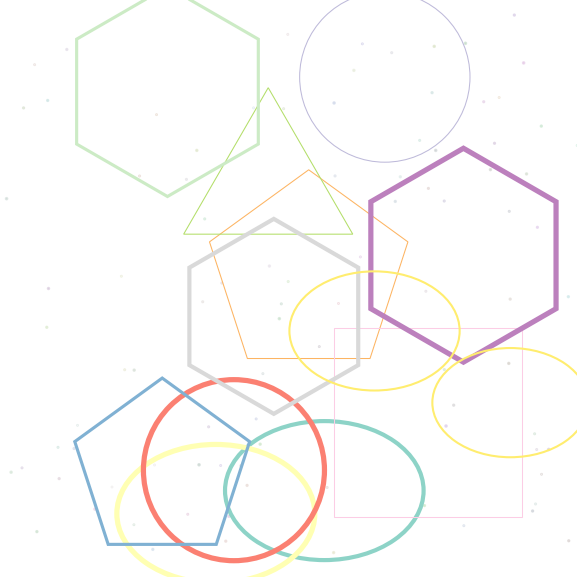[{"shape": "oval", "thickness": 2, "radius": 0.86, "center": [0.562, 0.15]}, {"shape": "oval", "thickness": 2.5, "radius": 0.86, "center": [0.374, 0.11]}, {"shape": "circle", "thickness": 0.5, "radius": 0.74, "center": [0.666, 0.866]}, {"shape": "circle", "thickness": 2.5, "radius": 0.78, "center": [0.405, 0.185]}, {"shape": "pentagon", "thickness": 1.5, "radius": 0.8, "center": [0.281, 0.185]}, {"shape": "pentagon", "thickness": 0.5, "radius": 0.9, "center": [0.535, 0.524]}, {"shape": "triangle", "thickness": 0.5, "radius": 0.85, "center": [0.464, 0.678]}, {"shape": "square", "thickness": 0.5, "radius": 0.82, "center": [0.741, 0.268]}, {"shape": "hexagon", "thickness": 2, "radius": 0.84, "center": [0.474, 0.451]}, {"shape": "hexagon", "thickness": 2.5, "radius": 0.93, "center": [0.803, 0.557]}, {"shape": "hexagon", "thickness": 1.5, "radius": 0.91, "center": [0.29, 0.84]}, {"shape": "oval", "thickness": 1, "radius": 0.74, "center": [0.649, 0.426]}, {"shape": "oval", "thickness": 1, "radius": 0.68, "center": [0.884, 0.302]}]